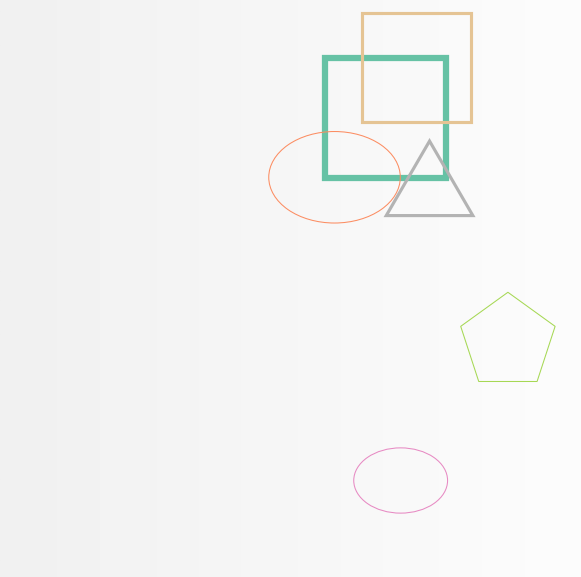[{"shape": "square", "thickness": 3, "radius": 0.52, "center": [0.663, 0.795]}, {"shape": "oval", "thickness": 0.5, "radius": 0.57, "center": [0.576, 0.692]}, {"shape": "oval", "thickness": 0.5, "radius": 0.4, "center": [0.689, 0.167]}, {"shape": "pentagon", "thickness": 0.5, "radius": 0.43, "center": [0.874, 0.408]}, {"shape": "square", "thickness": 1.5, "radius": 0.47, "center": [0.717, 0.883]}, {"shape": "triangle", "thickness": 1.5, "radius": 0.43, "center": [0.739, 0.669]}]